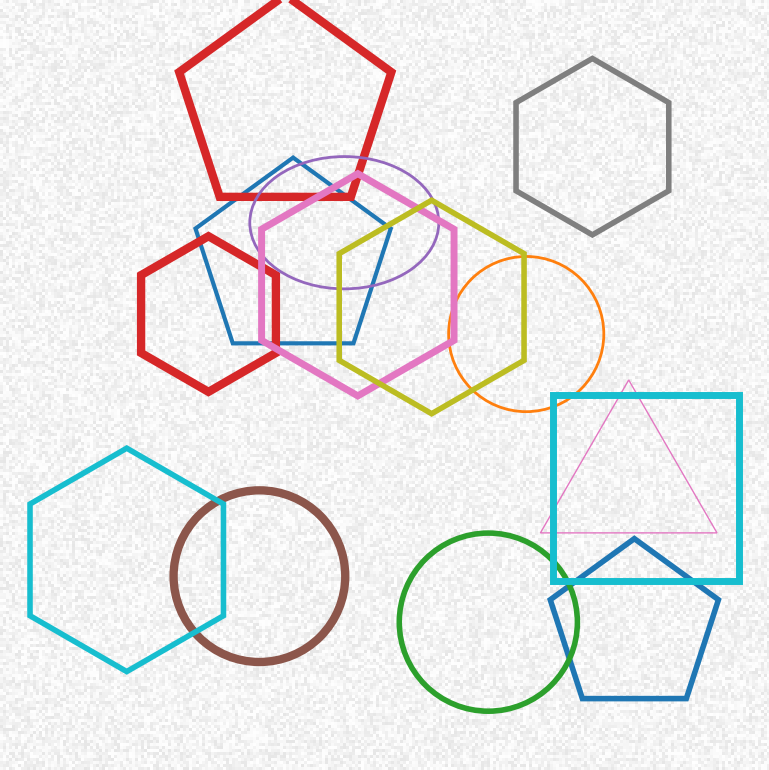[{"shape": "pentagon", "thickness": 1.5, "radius": 0.67, "center": [0.381, 0.662]}, {"shape": "pentagon", "thickness": 2, "radius": 0.57, "center": [0.824, 0.186]}, {"shape": "circle", "thickness": 1, "radius": 0.5, "center": [0.683, 0.566]}, {"shape": "circle", "thickness": 2, "radius": 0.58, "center": [0.634, 0.192]}, {"shape": "hexagon", "thickness": 3, "radius": 0.51, "center": [0.271, 0.592]}, {"shape": "pentagon", "thickness": 3, "radius": 0.72, "center": [0.37, 0.862]}, {"shape": "oval", "thickness": 1, "radius": 0.61, "center": [0.447, 0.711]}, {"shape": "circle", "thickness": 3, "radius": 0.56, "center": [0.337, 0.252]}, {"shape": "triangle", "thickness": 0.5, "radius": 0.66, "center": [0.816, 0.374]}, {"shape": "hexagon", "thickness": 2.5, "radius": 0.72, "center": [0.465, 0.63]}, {"shape": "hexagon", "thickness": 2, "radius": 0.57, "center": [0.769, 0.809]}, {"shape": "hexagon", "thickness": 2, "radius": 0.69, "center": [0.561, 0.601]}, {"shape": "hexagon", "thickness": 2, "radius": 0.73, "center": [0.165, 0.273]}, {"shape": "square", "thickness": 2.5, "radius": 0.6, "center": [0.839, 0.366]}]